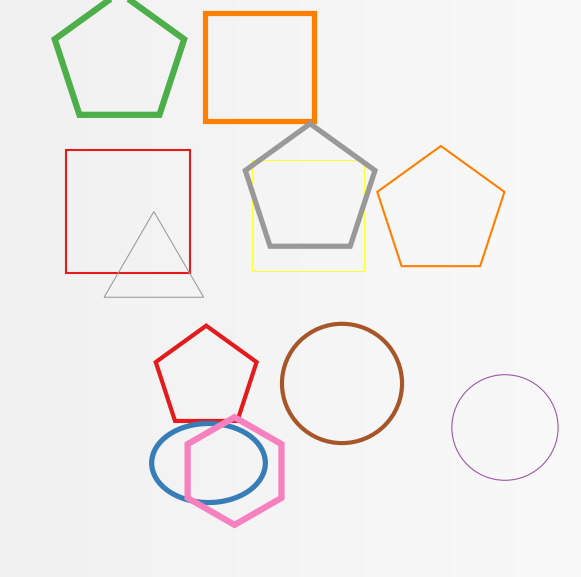[{"shape": "pentagon", "thickness": 2, "radius": 0.46, "center": [0.355, 0.344]}, {"shape": "square", "thickness": 1, "radius": 0.53, "center": [0.221, 0.633]}, {"shape": "oval", "thickness": 2.5, "radius": 0.49, "center": [0.359, 0.197]}, {"shape": "pentagon", "thickness": 3, "radius": 0.59, "center": [0.206, 0.895]}, {"shape": "circle", "thickness": 0.5, "radius": 0.46, "center": [0.869, 0.259]}, {"shape": "square", "thickness": 2.5, "radius": 0.47, "center": [0.447, 0.884]}, {"shape": "pentagon", "thickness": 1, "radius": 0.58, "center": [0.758, 0.631]}, {"shape": "square", "thickness": 0.5, "radius": 0.48, "center": [0.53, 0.626]}, {"shape": "circle", "thickness": 2, "radius": 0.52, "center": [0.588, 0.335]}, {"shape": "hexagon", "thickness": 3, "radius": 0.47, "center": [0.404, 0.183]}, {"shape": "triangle", "thickness": 0.5, "radius": 0.49, "center": [0.265, 0.534]}, {"shape": "pentagon", "thickness": 2.5, "radius": 0.59, "center": [0.534, 0.668]}]